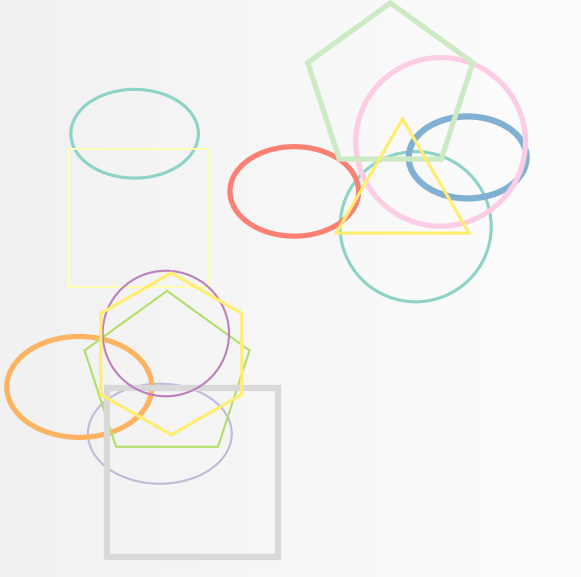[{"shape": "circle", "thickness": 1.5, "radius": 0.65, "center": [0.715, 0.607]}, {"shape": "oval", "thickness": 1.5, "radius": 0.55, "center": [0.232, 0.768]}, {"shape": "square", "thickness": 1, "radius": 0.6, "center": [0.239, 0.622]}, {"shape": "oval", "thickness": 1, "radius": 0.62, "center": [0.275, 0.248]}, {"shape": "oval", "thickness": 2.5, "radius": 0.55, "center": [0.506, 0.668]}, {"shape": "oval", "thickness": 3, "radius": 0.51, "center": [0.805, 0.727]}, {"shape": "oval", "thickness": 2.5, "radius": 0.62, "center": [0.136, 0.329]}, {"shape": "pentagon", "thickness": 1, "radius": 0.75, "center": [0.287, 0.346]}, {"shape": "circle", "thickness": 2.5, "radius": 0.73, "center": [0.758, 0.753]}, {"shape": "square", "thickness": 3, "radius": 0.73, "center": [0.331, 0.181]}, {"shape": "circle", "thickness": 1, "radius": 0.54, "center": [0.285, 0.422]}, {"shape": "pentagon", "thickness": 2.5, "radius": 0.75, "center": [0.672, 0.845]}, {"shape": "hexagon", "thickness": 1.5, "radius": 0.7, "center": [0.295, 0.386]}, {"shape": "triangle", "thickness": 1.5, "radius": 0.66, "center": [0.693, 0.661]}]